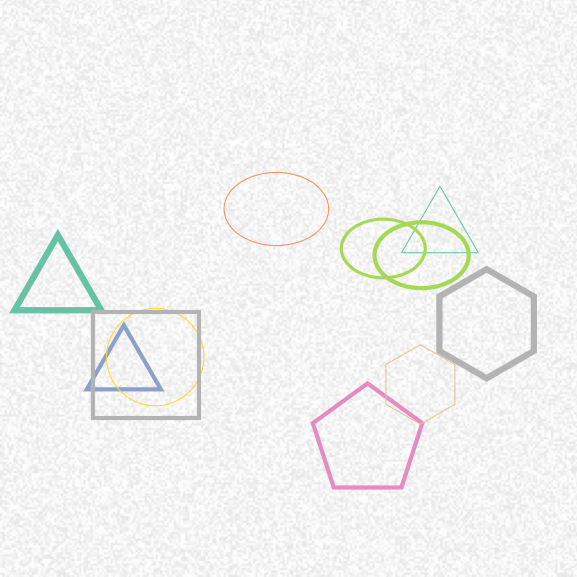[{"shape": "triangle", "thickness": 0.5, "radius": 0.38, "center": [0.762, 0.6]}, {"shape": "triangle", "thickness": 3, "radius": 0.43, "center": [0.1, 0.505]}, {"shape": "oval", "thickness": 0.5, "radius": 0.45, "center": [0.479, 0.637]}, {"shape": "triangle", "thickness": 2, "radius": 0.37, "center": [0.214, 0.362]}, {"shape": "pentagon", "thickness": 2, "radius": 0.5, "center": [0.636, 0.236]}, {"shape": "oval", "thickness": 2, "radius": 0.41, "center": [0.73, 0.557]}, {"shape": "oval", "thickness": 1.5, "radius": 0.36, "center": [0.664, 0.569]}, {"shape": "circle", "thickness": 0.5, "radius": 0.42, "center": [0.269, 0.381]}, {"shape": "hexagon", "thickness": 0.5, "radius": 0.34, "center": [0.728, 0.333]}, {"shape": "square", "thickness": 2, "radius": 0.46, "center": [0.252, 0.368]}, {"shape": "hexagon", "thickness": 3, "radius": 0.47, "center": [0.843, 0.439]}]